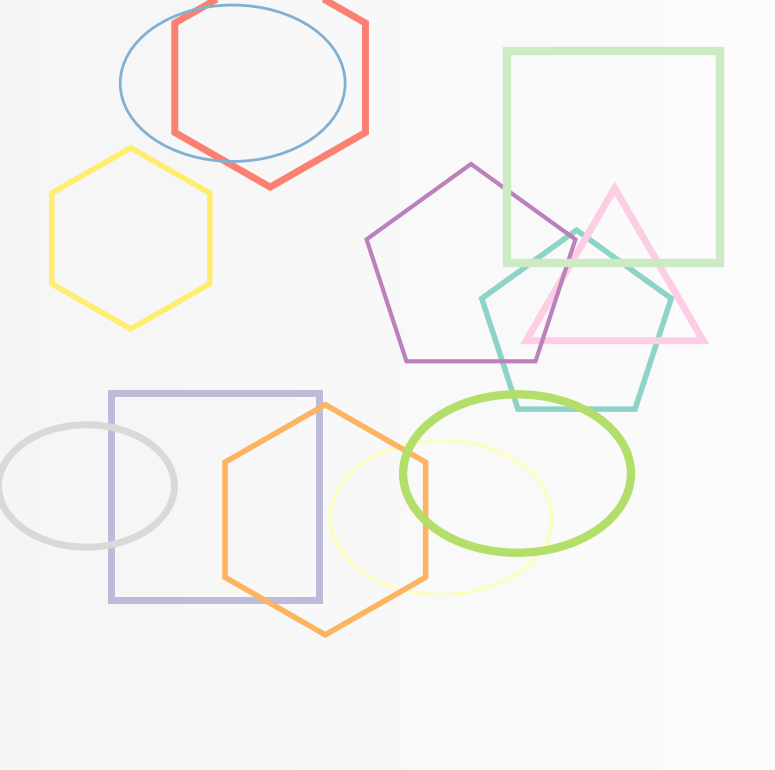[{"shape": "pentagon", "thickness": 2, "radius": 0.64, "center": [0.744, 0.573]}, {"shape": "oval", "thickness": 1, "radius": 0.72, "center": [0.569, 0.328]}, {"shape": "square", "thickness": 2.5, "radius": 0.67, "center": [0.278, 0.355]}, {"shape": "hexagon", "thickness": 2.5, "radius": 0.71, "center": [0.349, 0.899]}, {"shape": "oval", "thickness": 1, "radius": 0.73, "center": [0.3, 0.892]}, {"shape": "hexagon", "thickness": 2, "radius": 0.75, "center": [0.42, 0.325]}, {"shape": "oval", "thickness": 3, "radius": 0.74, "center": [0.667, 0.385]}, {"shape": "triangle", "thickness": 2.5, "radius": 0.66, "center": [0.793, 0.623]}, {"shape": "oval", "thickness": 2.5, "radius": 0.57, "center": [0.112, 0.369]}, {"shape": "pentagon", "thickness": 1.5, "radius": 0.71, "center": [0.608, 0.645]}, {"shape": "square", "thickness": 3, "radius": 0.69, "center": [0.792, 0.796]}, {"shape": "hexagon", "thickness": 2, "radius": 0.59, "center": [0.169, 0.69]}]